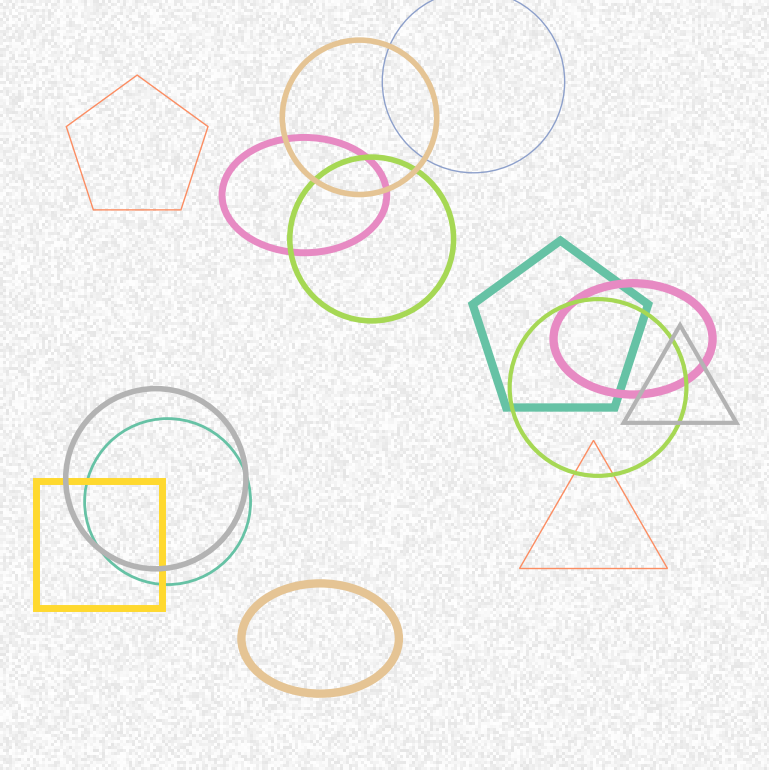[{"shape": "pentagon", "thickness": 3, "radius": 0.6, "center": [0.728, 0.568]}, {"shape": "circle", "thickness": 1, "radius": 0.54, "center": [0.218, 0.349]}, {"shape": "triangle", "thickness": 0.5, "radius": 0.55, "center": [0.771, 0.317]}, {"shape": "pentagon", "thickness": 0.5, "radius": 0.48, "center": [0.178, 0.806]}, {"shape": "circle", "thickness": 0.5, "radius": 0.59, "center": [0.615, 0.894]}, {"shape": "oval", "thickness": 3, "radius": 0.52, "center": [0.822, 0.56]}, {"shape": "oval", "thickness": 2.5, "radius": 0.53, "center": [0.395, 0.747]}, {"shape": "circle", "thickness": 1.5, "radius": 0.57, "center": [0.777, 0.497]}, {"shape": "circle", "thickness": 2, "radius": 0.53, "center": [0.483, 0.69]}, {"shape": "square", "thickness": 2.5, "radius": 0.41, "center": [0.129, 0.293]}, {"shape": "circle", "thickness": 2, "radius": 0.5, "center": [0.467, 0.848]}, {"shape": "oval", "thickness": 3, "radius": 0.51, "center": [0.416, 0.171]}, {"shape": "triangle", "thickness": 1.5, "radius": 0.42, "center": [0.883, 0.493]}, {"shape": "circle", "thickness": 2, "radius": 0.59, "center": [0.202, 0.378]}]